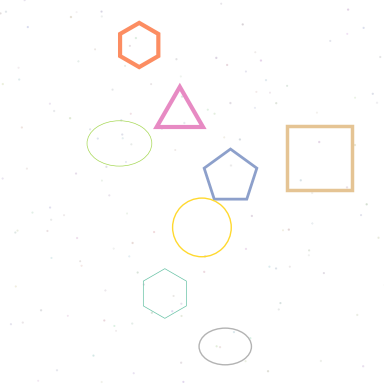[{"shape": "hexagon", "thickness": 0.5, "radius": 0.32, "center": [0.428, 0.238]}, {"shape": "hexagon", "thickness": 3, "radius": 0.29, "center": [0.362, 0.883]}, {"shape": "pentagon", "thickness": 2, "radius": 0.36, "center": [0.599, 0.541]}, {"shape": "triangle", "thickness": 3, "radius": 0.35, "center": [0.467, 0.705]}, {"shape": "oval", "thickness": 0.5, "radius": 0.42, "center": [0.31, 0.627]}, {"shape": "circle", "thickness": 1, "radius": 0.38, "center": [0.524, 0.409]}, {"shape": "square", "thickness": 2.5, "radius": 0.42, "center": [0.83, 0.589]}, {"shape": "oval", "thickness": 1, "radius": 0.34, "center": [0.585, 0.1]}]